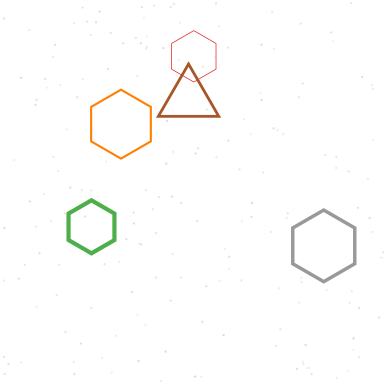[{"shape": "hexagon", "thickness": 0.5, "radius": 0.33, "center": [0.503, 0.854]}, {"shape": "hexagon", "thickness": 3, "radius": 0.34, "center": [0.238, 0.411]}, {"shape": "hexagon", "thickness": 1.5, "radius": 0.45, "center": [0.314, 0.678]}, {"shape": "triangle", "thickness": 2, "radius": 0.45, "center": [0.49, 0.743]}, {"shape": "hexagon", "thickness": 2.5, "radius": 0.46, "center": [0.841, 0.361]}]